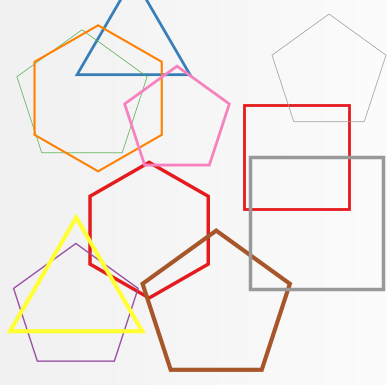[{"shape": "hexagon", "thickness": 2.5, "radius": 0.88, "center": [0.385, 0.402]}, {"shape": "square", "thickness": 2, "radius": 0.68, "center": [0.766, 0.591]}, {"shape": "triangle", "thickness": 2, "radius": 0.84, "center": [0.345, 0.89]}, {"shape": "pentagon", "thickness": 0.5, "radius": 0.88, "center": [0.212, 0.746]}, {"shape": "pentagon", "thickness": 1, "radius": 0.84, "center": [0.196, 0.199]}, {"shape": "hexagon", "thickness": 1.5, "radius": 0.95, "center": [0.253, 0.745]}, {"shape": "triangle", "thickness": 3, "radius": 0.98, "center": [0.197, 0.238]}, {"shape": "pentagon", "thickness": 3, "radius": 1.0, "center": [0.558, 0.201]}, {"shape": "pentagon", "thickness": 2, "radius": 0.71, "center": [0.457, 0.686]}, {"shape": "square", "thickness": 2.5, "radius": 0.86, "center": [0.818, 0.42]}, {"shape": "pentagon", "thickness": 0.5, "radius": 0.77, "center": [0.849, 0.809]}]